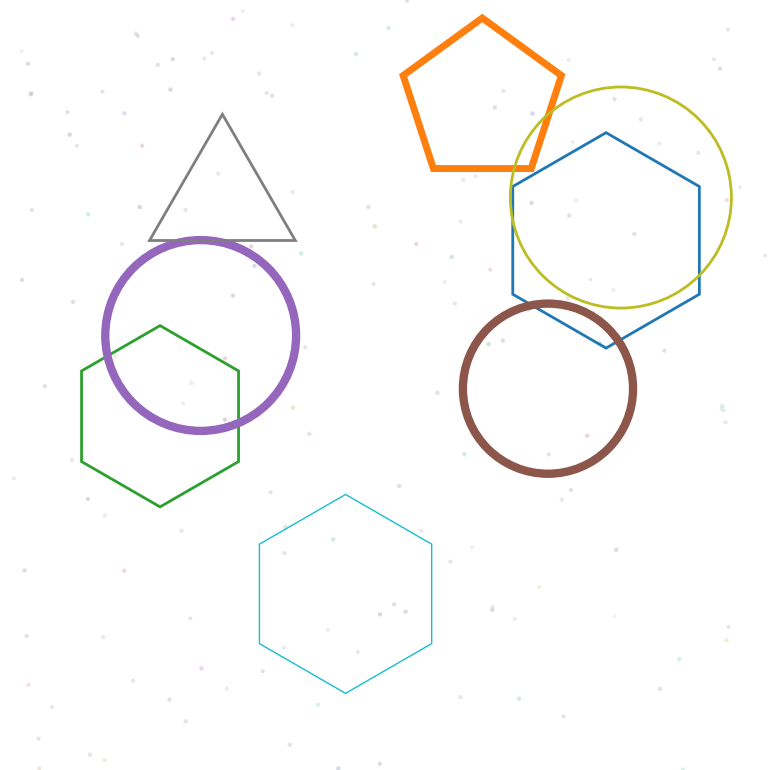[{"shape": "hexagon", "thickness": 1, "radius": 0.7, "center": [0.787, 0.688]}, {"shape": "pentagon", "thickness": 2.5, "radius": 0.54, "center": [0.626, 0.869]}, {"shape": "hexagon", "thickness": 1, "radius": 0.59, "center": [0.208, 0.459]}, {"shape": "circle", "thickness": 3, "radius": 0.62, "center": [0.261, 0.564]}, {"shape": "circle", "thickness": 3, "radius": 0.55, "center": [0.712, 0.495]}, {"shape": "triangle", "thickness": 1, "radius": 0.55, "center": [0.289, 0.742]}, {"shape": "circle", "thickness": 1, "radius": 0.72, "center": [0.806, 0.743]}, {"shape": "hexagon", "thickness": 0.5, "radius": 0.65, "center": [0.449, 0.229]}]